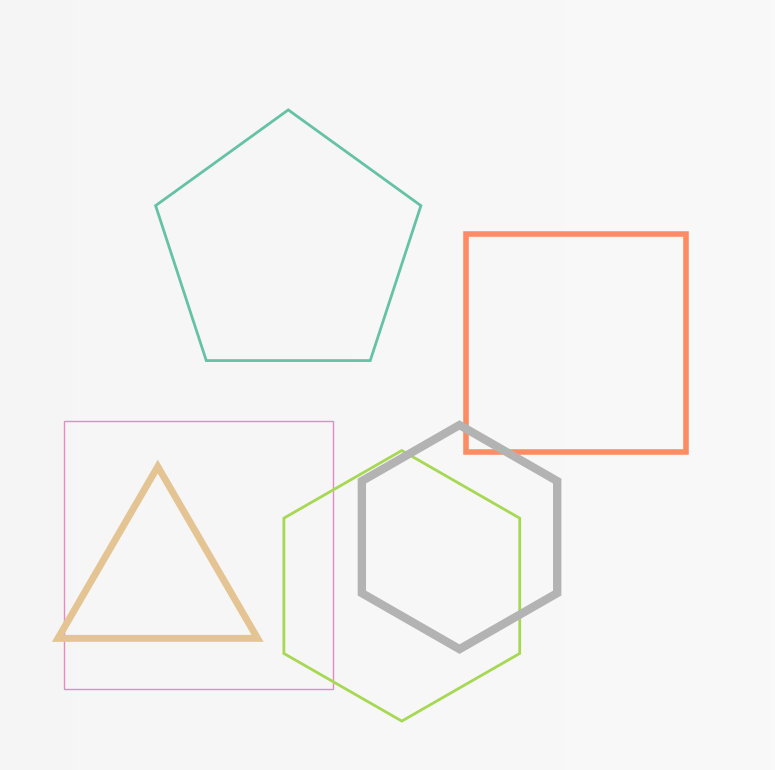[{"shape": "pentagon", "thickness": 1, "radius": 0.9, "center": [0.372, 0.677]}, {"shape": "square", "thickness": 2, "radius": 0.71, "center": [0.743, 0.555]}, {"shape": "square", "thickness": 0.5, "radius": 0.87, "center": [0.256, 0.279]}, {"shape": "hexagon", "thickness": 1, "radius": 0.88, "center": [0.518, 0.239]}, {"shape": "triangle", "thickness": 2.5, "radius": 0.74, "center": [0.204, 0.245]}, {"shape": "hexagon", "thickness": 3, "radius": 0.73, "center": [0.593, 0.302]}]